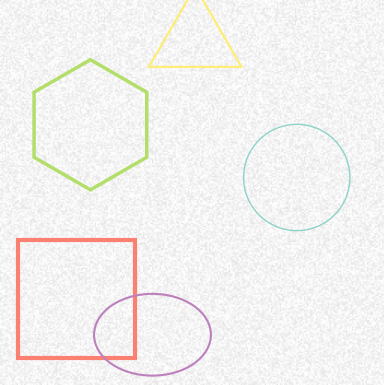[{"shape": "circle", "thickness": 1, "radius": 0.69, "center": [0.771, 0.539]}, {"shape": "square", "thickness": 3, "radius": 0.76, "center": [0.198, 0.224]}, {"shape": "hexagon", "thickness": 2.5, "radius": 0.84, "center": [0.235, 0.676]}, {"shape": "oval", "thickness": 1.5, "radius": 0.76, "center": [0.396, 0.131]}, {"shape": "triangle", "thickness": 1.5, "radius": 0.69, "center": [0.507, 0.896]}]